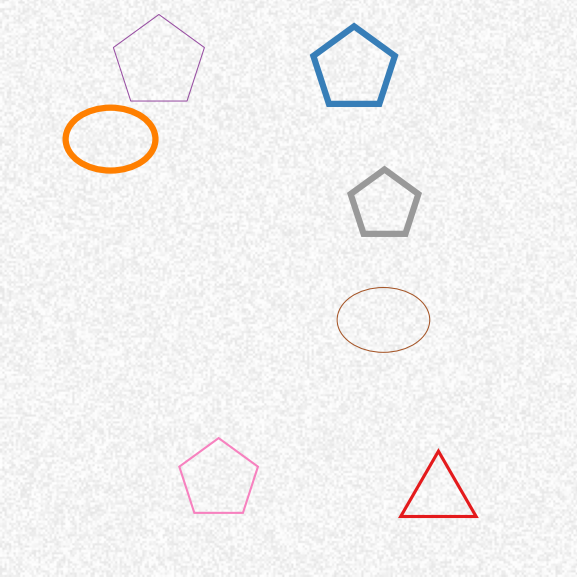[{"shape": "triangle", "thickness": 1.5, "radius": 0.38, "center": [0.759, 0.142]}, {"shape": "pentagon", "thickness": 3, "radius": 0.37, "center": [0.613, 0.879]}, {"shape": "pentagon", "thickness": 0.5, "radius": 0.41, "center": [0.275, 0.891]}, {"shape": "oval", "thickness": 3, "radius": 0.39, "center": [0.191, 0.758]}, {"shape": "oval", "thickness": 0.5, "radius": 0.4, "center": [0.664, 0.445]}, {"shape": "pentagon", "thickness": 1, "radius": 0.36, "center": [0.379, 0.169]}, {"shape": "pentagon", "thickness": 3, "radius": 0.31, "center": [0.666, 0.644]}]